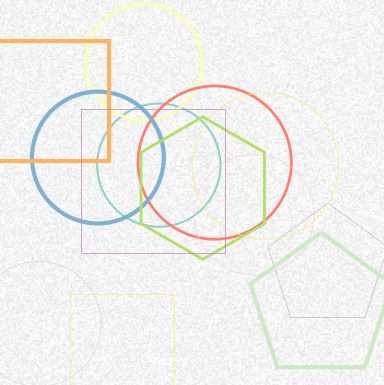[{"shape": "circle", "thickness": 1.5, "radius": 0.8, "center": [0.413, 0.571]}, {"shape": "circle", "thickness": 2, "radius": 0.75, "center": [0.374, 0.839]}, {"shape": "pentagon", "thickness": 0.5, "radius": 0.82, "center": [0.852, 0.308]}, {"shape": "circle", "thickness": 2, "radius": 1.0, "center": [0.558, 0.578]}, {"shape": "circle", "thickness": 3, "radius": 0.86, "center": [0.254, 0.591]}, {"shape": "square", "thickness": 3, "radius": 0.78, "center": [0.126, 0.738]}, {"shape": "hexagon", "thickness": 2, "radius": 0.93, "center": [0.527, 0.512]}, {"shape": "circle", "thickness": 0.5, "radius": 0.78, "center": [0.66, 0.443]}, {"shape": "circle", "thickness": 0.5, "radius": 0.81, "center": [0.1, 0.159]}, {"shape": "square", "thickness": 0.5, "radius": 0.94, "center": [0.397, 0.53]}, {"shape": "pentagon", "thickness": 3, "radius": 0.97, "center": [0.834, 0.203]}, {"shape": "square", "thickness": 0.5, "radius": 0.67, "center": [0.317, 0.102]}, {"shape": "circle", "thickness": 0.5, "radius": 0.95, "center": [0.689, 0.569]}]